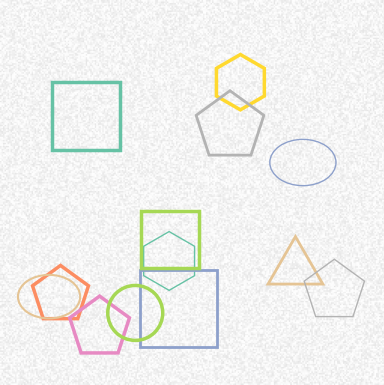[{"shape": "square", "thickness": 2.5, "radius": 0.44, "center": [0.224, 0.699]}, {"shape": "hexagon", "thickness": 1, "radius": 0.38, "center": [0.439, 0.322]}, {"shape": "pentagon", "thickness": 2.5, "radius": 0.38, "center": [0.157, 0.234]}, {"shape": "square", "thickness": 2, "radius": 0.5, "center": [0.464, 0.198]}, {"shape": "oval", "thickness": 1, "radius": 0.43, "center": [0.787, 0.578]}, {"shape": "pentagon", "thickness": 2.5, "radius": 0.41, "center": [0.259, 0.149]}, {"shape": "square", "thickness": 2.5, "radius": 0.37, "center": [0.442, 0.378]}, {"shape": "circle", "thickness": 2.5, "radius": 0.36, "center": [0.351, 0.187]}, {"shape": "hexagon", "thickness": 2.5, "radius": 0.36, "center": [0.624, 0.787]}, {"shape": "triangle", "thickness": 2, "radius": 0.41, "center": [0.767, 0.303]}, {"shape": "oval", "thickness": 1.5, "radius": 0.4, "center": [0.127, 0.23]}, {"shape": "pentagon", "thickness": 2, "radius": 0.46, "center": [0.597, 0.672]}, {"shape": "pentagon", "thickness": 1, "radius": 0.41, "center": [0.868, 0.244]}]